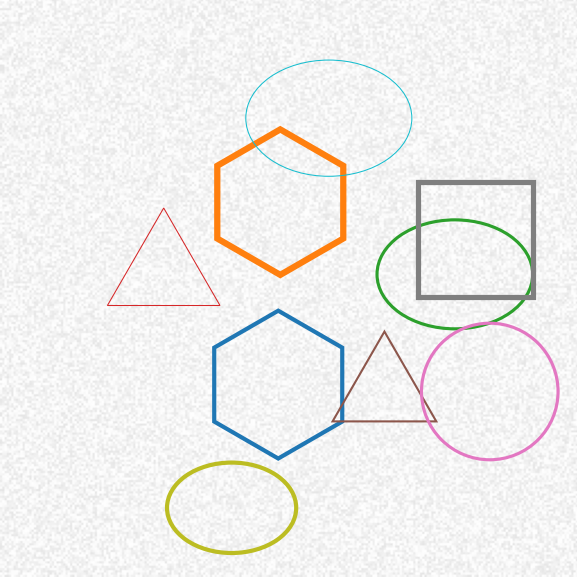[{"shape": "hexagon", "thickness": 2, "radius": 0.64, "center": [0.482, 0.333]}, {"shape": "hexagon", "thickness": 3, "radius": 0.63, "center": [0.485, 0.649]}, {"shape": "oval", "thickness": 1.5, "radius": 0.67, "center": [0.788, 0.524]}, {"shape": "triangle", "thickness": 0.5, "radius": 0.56, "center": [0.283, 0.526]}, {"shape": "triangle", "thickness": 1, "radius": 0.52, "center": [0.666, 0.321]}, {"shape": "circle", "thickness": 1.5, "radius": 0.59, "center": [0.848, 0.321]}, {"shape": "square", "thickness": 2.5, "radius": 0.5, "center": [0.823, 0.584]}, {"shape": "oval", "thickness": 2, "radius": 0.56, "center": [0.401, 0.12]}, {"shape": "oval", "thickness": 0.5, "radius": 0.72, "center": [0.569, 0.795]}]